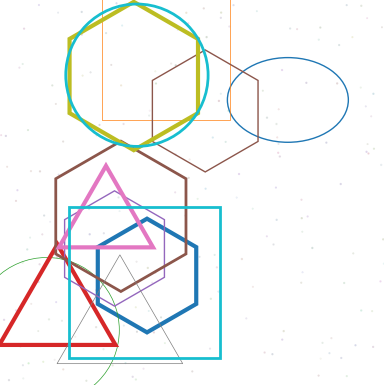[{"shape": "hexagon", "thickness": 3, "radius": 0.74, "center": [0.382, 0.284]}, {"shape": "oval", "thickness": 1, "radius": 0.79, "center": [0.748, 0.74]}, {"shape": "square", "thickness": 0.5, "radius": 0.83, "center": [0.43, 0.856]}, {"shape": "circle", "thickness": 0.5, "radius": 0.94, "center": [0.121, 0.143]}, {"shape": "triangle", "thickness": 3, "radius": 0.87, "center": [0.149, 0.191]}, {"shape": "hexagon", "thickness": 1, "radius": 0.75, "center": [0.297, 0.355]}, {"shape": "hexagon", "thickness": 1, "radius": 0.79, "center": [0.533, 0.712]}, {"shape": "hexagon", "thickness": 2, "radius": 0.98, "center": [0.314, 0.438]}, {"shape": "triangle", "thickness": 3, "radius": 0.71, "center": [0.275, 0.428]}, {"shape": "triangle", "thickness": 0.5, "radius": 0.94, "center": [0.311, 0.15]}, {"shape": "hexagon", "thickness": 3, "radius": 0.96, "center": [0.347, 0.803]}, {"shape": "square", "thickness": 2, "radius": 0.98, "center": [0.374, 0.266]}, {"shape": "circle", "thickness": 2, "radius": 0.92, "center": [0.356, 0.805]}]